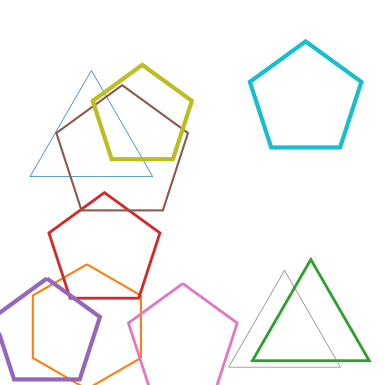[{"shape": "triangle", "thickness": 0.5, "radius": 0.92, "center": [0.237, 0.633]}, {"shape": "hexagon", "thickness": 1.5, "radius": 0.81, "center": [0.226, 0.151]}, {"shape": "triangle", "thickness": 2, "radius": 0.88, "center": [0.807, 0.151]}, {"shape": "pentagon", "thickness": 2, "radius": 0.76, "center": [0.271, 0.348]}, {"shape": "pentagon", "thickness": 3, "radius": 0.72, "center": [0.122, 0.132]}, {"shape": "pentagon", "thickness": 1.5, "radius": 0.9, "center": [0.317, 0.599]}, {"shape": "pentagon", "thickness": 2, "radius": 0.74, "center": [0.475, 0.115]}, {"shape": "triangle", "thickness": 0.5, "radius": 0.84, "center": [0.739, 0.13]}, {"shape": "pentagon", "thickness": 3, "radius": 0.68, "center": [0.37, 0.696]}, {"shape": "pentagon", "thickness": 3, "radius": 0.76, "center": [0.794, 0.74]}]